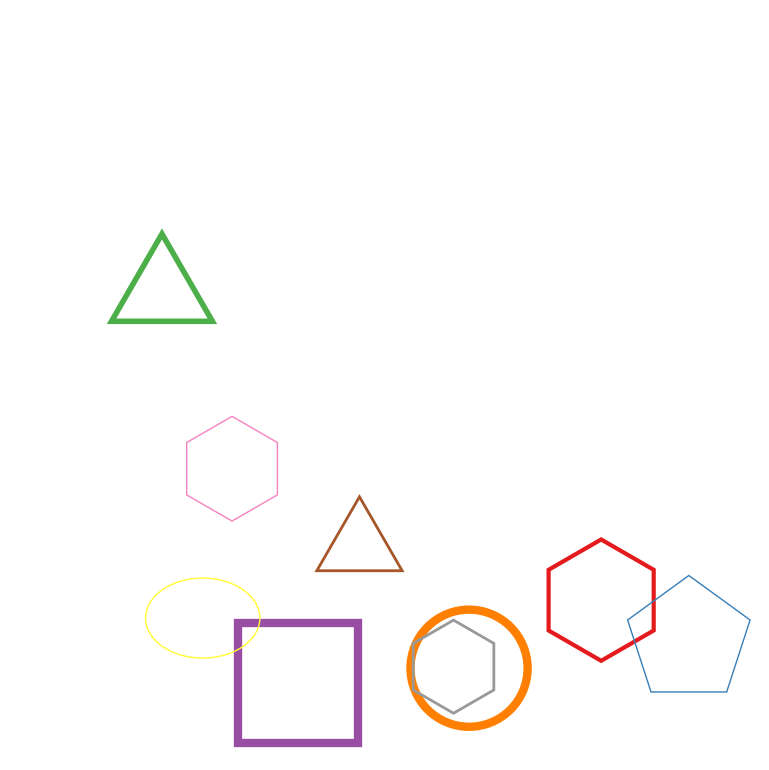[{"shape": "hexagon", "thickness": 1.5, "radius": 0.39, "center": [0.781, 0.221]}, {"shape": "pentagon", "thickness": 0.5, "radius": 0.42, "center": [0.895, 0.169]}, {"shape": "triangle", "thickness": 2, "radius": 0.38, "center": [0.21, 0.621]}, {"shape": "square", "thickness": 3, "radius": 0.39, "center": [0.387, 0.113]}, {"shape": "circle", "thickness": 3, "radius": 0.38, "center": [0.609, 0.132]}, {"shape": "oval", "thickness": 0.5, "radius": 0.37, "center": [0.263, 0.197]}, {"shape": "triangle", "thickness": 1, "radius": 0.32, "center": [0.467, 0.291]}, {"shape": "hexagon", "thickness": 0.5, "radius": 0.34, "center": [0.301, 0.391]}, {"shape": "hexagon", "thickness": 1, "radius": 0.3, "center": [0.589, 0.134]}]